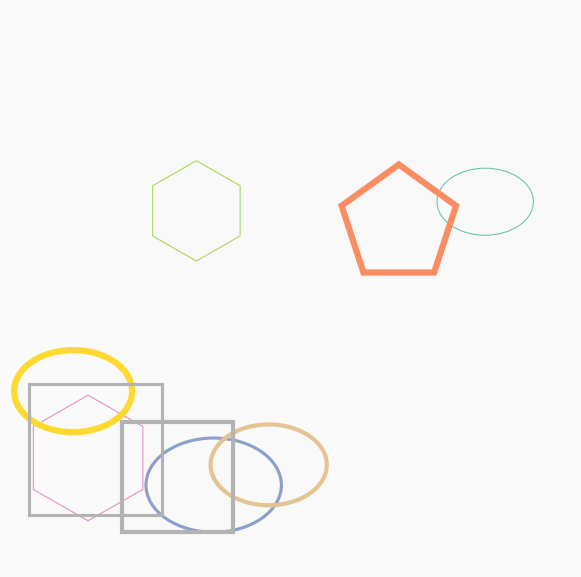[{"shape": "oval", "thickness": 0.5, "radius": 0.41, "center": [0.835, 0.65]}, {"shape": "pentagon", "thickness": 3, "radius": 0.52, "center": [0.686, 0.611]}, {"shape": "oval", "thickness": 1.5, "radius": 0.58, "center": [0.368, 0.159]}, {"shape": "hexagon", "thickness": 0.5, "radius": 0.54, "center": [0.152, 0.206]}, {"shape": "hexagon", "thickness": 0.5, "radius": 0.43, "center": [0.338, 0.634]}, {"shape": "oval", "thickness": 3, "radius": 0.51, "center": [0.126, 0.322]}, {"shape": "oval", "thickness": 2, "radius": 0.5, "center": [0.462, 0.194]}, {"shape": "square", "thickness": 1.5, "radius": 0.57, "center": [0.164, 0.221]}, {"shape": "square", "thickness": 2, "radius": 0.48, "center": [0.305, 0.173]}]